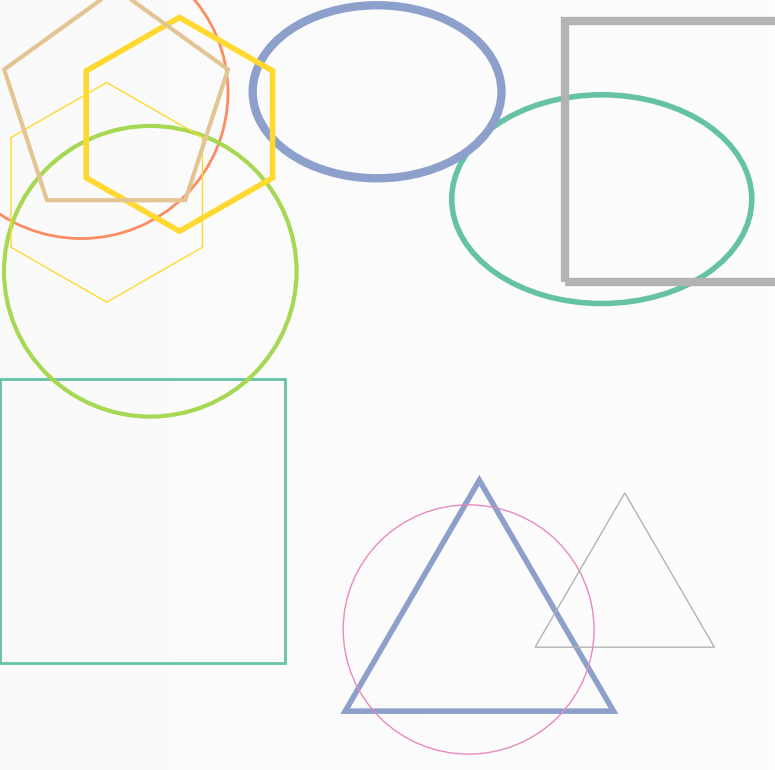[{"shape": "oval", "thickness": 2, "radius": 0.97, "center": [0.776, 0.741]}, {"shape": "square", "thickness": 1, "radius": 0.92, "center": [0.184, 0.324]}, {"shape": "circle", "thickness": 1, "radius": 0.95, "center": [0.105, 0.88]}, {"shape": "oval", "thickness": 3, "radius": 0.8, "center": [0.487, 0.881]}, {"shape": "triangle", "thickness": 2, "radius": 1.0, "center": [0.619, 0.176]}, {"shape": "circle", "thickness": 0.5, "radius": 0.81, "center": [0.605, 0.182]}, {"shape": "circle", "thickness": 1.5, "radius": 0.94, "center": [0.194, 0.648]}, {"shape": "hexagon", "thickness": 2, "radius": 0.69, "center": [0.232, 0.839]}, {"shape": "hexagon", "thickness": 0.5, "radius": 0.71, "center": [0.138, 0.75]}, {"shape": "pentagon", "thickness": 1.5, "radius": 0.76, "center": [0.15, 0.863]}, {"shape": "triangle", "thickness": 0.5, "radius": 0.67, "center": [0.806, 0.226]}, {"shape": "square", "thickness": 3, "radius": 0.85, "center": [0.899, 0.803]}]